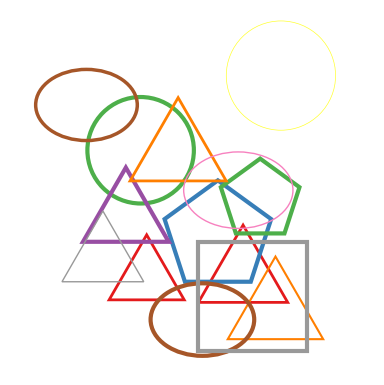[{"shape": "triangle", "thickness": 2, "radius": 0.67, "center": [0.631, 0.282]}, {"shape": "triangle", "thickness": 2, "radius": 0.56, "center": [0.381, 0.277]}, {"shape": "pentagon", "thickness": 3, "radius": 0.73, "center": [0.566, 0.386]}, {"shape": "circle", "thickness": 3, "radius": 0.69, "center": [0.365, 0.61]}, {"shape": "pentagon", "thickness": 3, "radius": 0.54, "center": [0.676, 0.481]}, {"shape": "triangle", "thickness": 3, "radius": 0.64, "center": [0.327, 0.436]}, {"shape": "triangle", "thickness": 2, "radius": 0.72, "center": [0.463, 0.602]}, {"shape": "triangle", "thickness": 1.5, "radius": 0.72, "center": [0.716, 0.191]}, {"shape": "circle", "thickness": 0.5, "radius": 0.71, "center": [0.73, 0.804]}, {"shape": "oval", "thickness": 2.5, "radius": 0.66, "center": [0.225, 0.727]}, {"shape": "oval", "thickness": 3, "radius": 0.67, "center": [0.526, 0.17]}, {"shape": "oval", "thickness": 1, "radius": 0.71, "center": [0.619, 0.506]}, {"shape": "square", "thickness": 3, "radius": 0.71, "center": [0.656, 0.23]}, {"shape": "triangle", "thickness": 1, "radius": 0.61, "center": [0.267, 0.329]}]